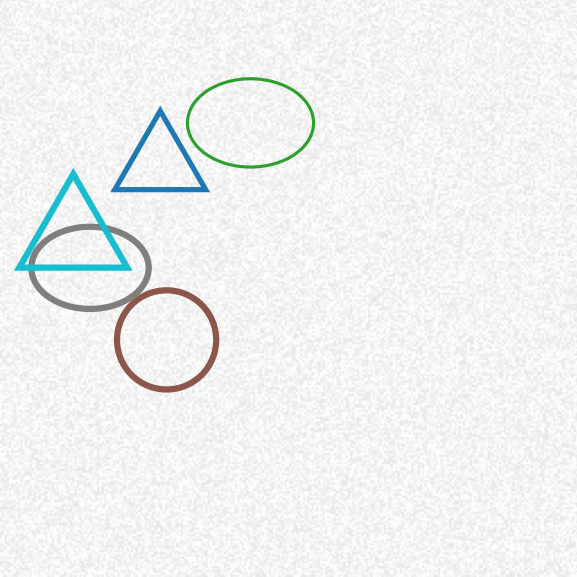[{"shape": "triangle", "thickness": 2.5, "radius": 0.45, "center": [0.277, 0.716]}, {"shape": "oval", "thickness": 1.5, "radius": 0.55, "center": [0.434, 0.786]}, {"shape": "circle", "thickness": 3, "radius": 0.43, "center": [0.288, 0.411]}, {"shape": "oval", "thickness": 3, "radius": 0.51, "center": [0.156, 0.535]}, {"shape": "triangle", "thickness": 3, "radius": 0.54, "center": [0.127, 0.59]}]